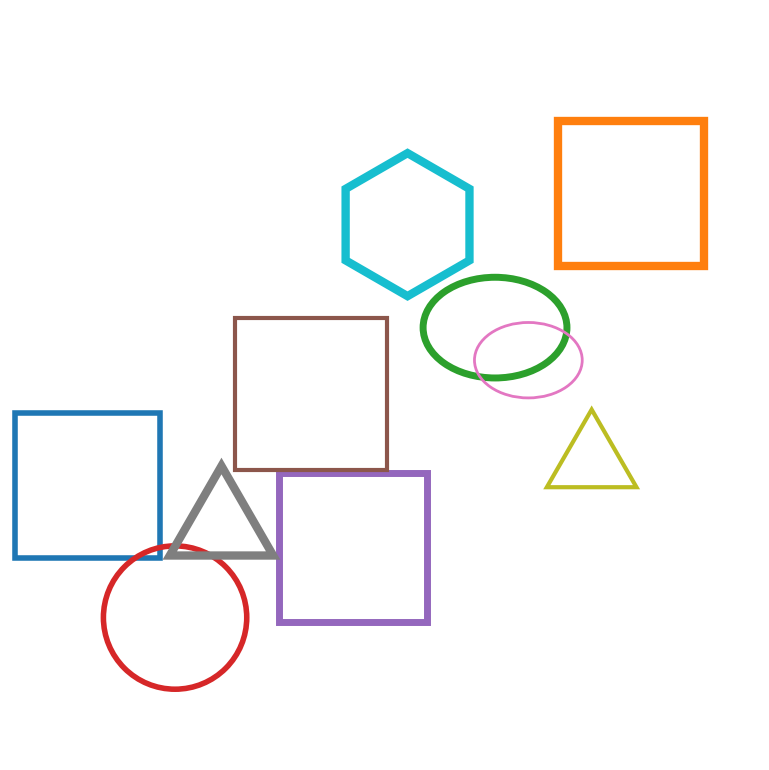[{"shape": "square", "thickness": 2, "radius": 0.47, "center": [0.114, 0.369]}, {"shape": "square", "thickness": 3, "radius": 0.47, "center": [0.819, 0.749]}, {"shape": "oval", "thickness": 2.5, "radius": 0.47, "center": [0.643, 0.575]}, {"shape": "circle", "thickness": 2, "radius": 0.47, "center": [0.227, 0.198]}, {"shape": "square", "thickness": 2.5, "radius": 0.48, "center": [0.459, 0.289]}, {"shape": "square", "thickness": 1.5, "radius": 0.49, "center": [0.404, 0.488]}, {"shape": "oval", "thickness": 1, "radius": 0.35, "center": [0.686, 0.532]}, {"shape": "triangle", "thickness": 3, "radius": 0.39, "center": [0.288, 0.317]}, {"shape": "triangle", "thickness": 1.5, "radius": 0.34, "center": [0.768, 0.401]}, {"shape": "hexagon", "thickness": 3, "radius": 0.46, "center": [0.529, 0.708]}]